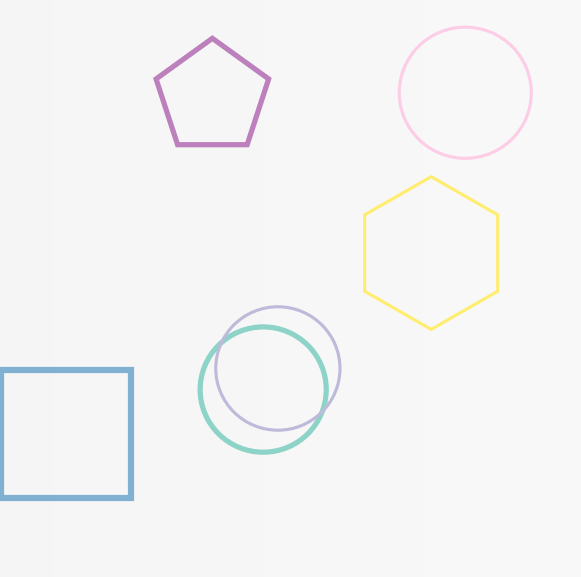[{"shape": "circle", "thickness": 2.5, "radius": 0.54, "center": [0.453, 0.325]}, {"shape": "circle", "thickness": 1.5, "radius": 0.53, "center": [0.478, 0.361]}, {"shape": "square", "thickness": 3, "radius": 0.56, "center": [0.114, 0.247]}, {"shape": "circle", "thickness": 1.5, "radius": 0.57, "center": [0.8, 0.839]}, {"shape": "pentagon", "thickness": 2.5, "radius": 0.51, "center": [0.365, 0.831]}, {"shape": "hexagon", "thickness": 1.5, "radius": 0.66, "center": [0.742, 0.561]}]